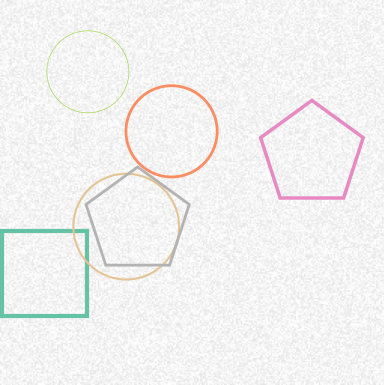[{"shape": "square", "thickness": 3, "radius": 0.55, "center": [0.115, 0.29]}, {"shape": "circle", "thickness": 2, "radius": 0.59, "center": [0.446, 0.659]}, {"shape": "pentagon", "thickness": 2.5, "radius": 0.7, "center": [0.81, 0.599]}, {"shape": "circle", "thickness": 0.5, "radius": 0.53, "center": [0.228, 0.814]}, {"shape": "circle", "thickness": 1.5, "radius": 0.69, "center": [0.328, 0.411]}, {"shape": "pentagon", "thickness": 2, "radius": 0.7, "center": [0.358, 0.425]}]